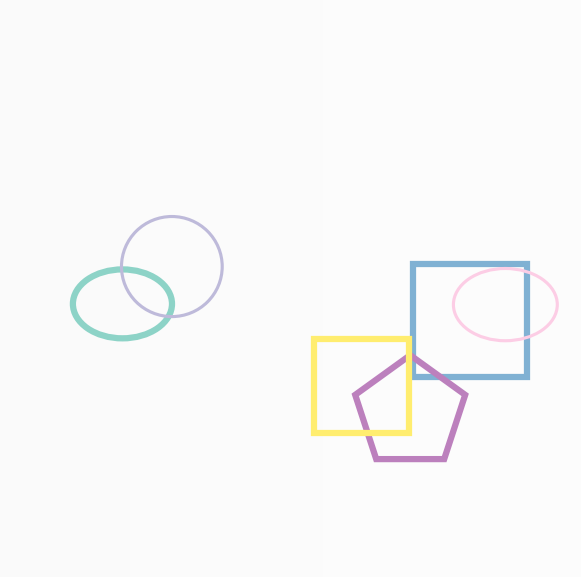[{"shape": "oval", "thickness": 3, "radius": 0.43, "center": [0.211, 0.473]}, {"shape": "circle", "thickness": 1.5, "radius": 0.43, "center": [0.296, 0.538]}, {"shape": "square", "thickness": 3, "radius": 0.49, "center": [0.808, 0.444]}, {"shape": "oval", "thickness": 1.5, "radius": 0.45, "center": [0.869, 0.472]}, {"shape": "pentagon", "thickness": 3, "radius": 0.5, "center": [0.706, 0.285]}, {"shape": "square", "thickness": 3, "radius": 0.41, "center": [0.622, 0.331]}]